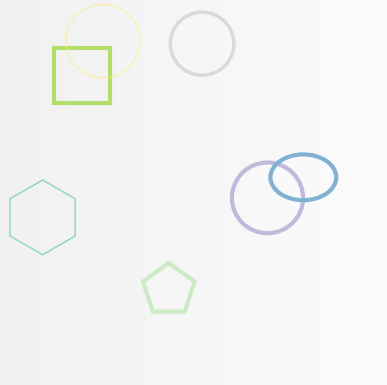[{"shape": "hexagon", "thickness": 1, "radius": 0.49, "center": [0.11, 0.435]}, {"shape": "circle", "thickness": 3, "radius": 0.46, "center": [0.69, 0.486]}, {"shape": "oval", "thickness": 3, "radius": 0.42, "center": [0.783, 0.539]}, {"shape": "square", "thickness": 3, "radius": 0.36, "center": [0.211, 0.805]}, {"shape": "circle", "thickness": 2.5, "radius": 0.41, "center": [0.522, 0.886]}, {"shape": "pentagon", "thickness": 3, "radius": 0.35, "center": [0.436, 0.247]}, {"shape": "circle", "thickness": 0.5, "radius": 0.48, "center": [0.266, 0.893]}]